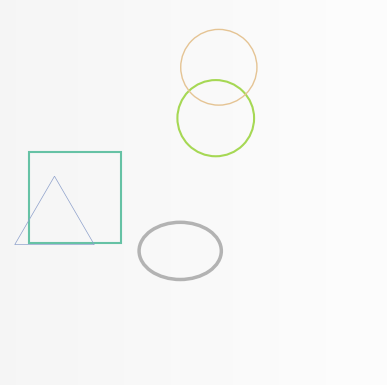[{"shape": "square", "thickness": 1.5, "radius": 0.59, "center": [0.194, 0.487]}, {"shape": "triangle", "thickness": 0.5, "radius": 0.59, "center": [0.141, 0.424]}, {"shape": "circle", "thickness": 1.5, "radius": 0.49, "center": [0.557, 0.693]}, {"shape": "circle", "thickness": 1, "radius": 0.49, "center": [0.565, 0.825]}, {"shape": "oval", "thickness": 2.5, "radius": 0.53, "center": [0.465, 0.348]}]